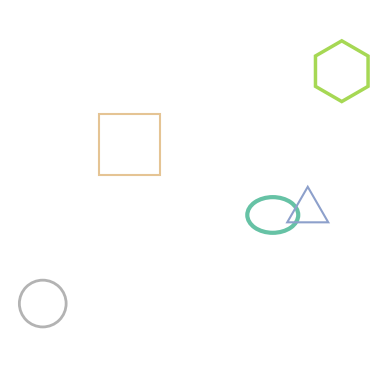[{"shape": "oval", "thickness": 3, "radius": 0.33, "center": [0.708, 0.442]}, {"shape": "triangle", "thickness": 1.5, "radius": 0.31, "center": [0.799, 0.453]}, {"shape": "hexagon", "thickness": 2.5, "radius": 0.39, "center": [0.888, 0.815]}, {"shape": "square", "thickness": 1.5, "radius": 0.4, "center": [0.335, 0.625]}, {"shape": "circle", "thickness": 2, "radius": 0.3, "center": [0.111, 0.212]}]